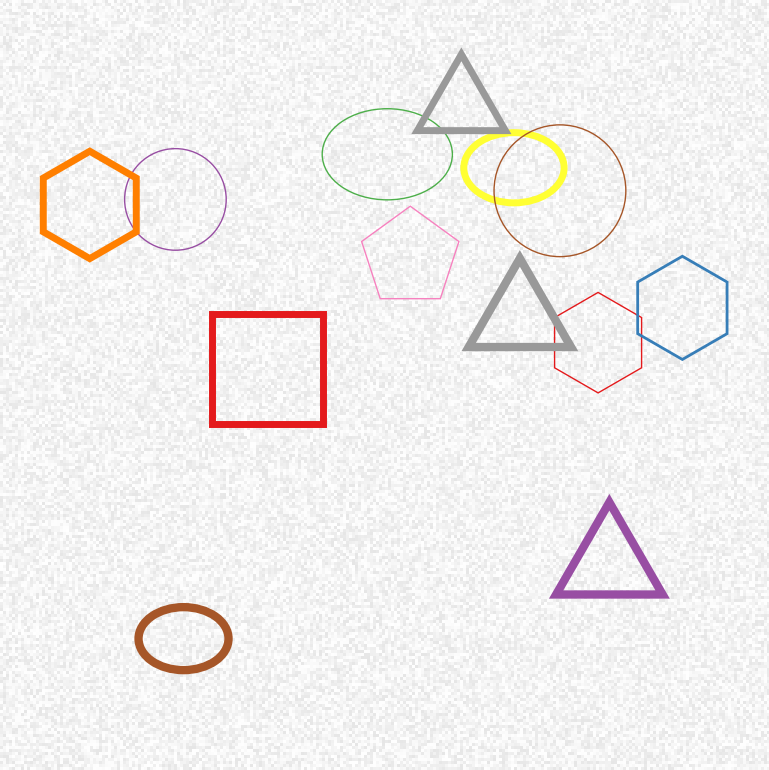[{"shape": "hexagon", "thickness": 0.5, "radius": 0.33, "center": [0.777, 0.555]}, {"shape": "square", "thickness": 2.5, "radius": 0.36, "center": [0.347, 0.521]}, {"shape": "hexagon", "thickness": 1, "radius": 0.34, "center": [0.886, 0.6]}, {"shape": "oval", "thickness": 0.5, "radius": 0.42, "center": [0.503, 0.8]}, {"shape": "circle", "thickness": 0.5, "radius": 0.33, "center": [0.228, 0.741]}, {"shape": "triangle", "thickness": 3, "radius": 0.4, "center": [0.791, 0.268]}, {"shape": "hexagon", "thickness": 2.5, "radius": 0.35, "center": [0.117, 0.734]}, {"shape": "oval", "thickness": 2.5, "radius": 0.33, "center": [0.667, 0.782]}, {"shape": "circle", "thickness": 0.5, "radius": 0.43, "center": [0.727, 0.752]}, {"shape": "oval", "thickness": 3, "radius": 0.29, "center": [0.238, 0.171]}, {"shape": "pentagon", "thickness": 0.5, "radius": 0.33, "center": [0.533, 0.666]}, {"shape": "triangle", "thickness": 3, "radius": 0.38, "center": [0.675, 0.588]}, {"shape": "triangle", "thickness": 2.5, "radius": 0.33, "center": [0.599, 0.863]}]